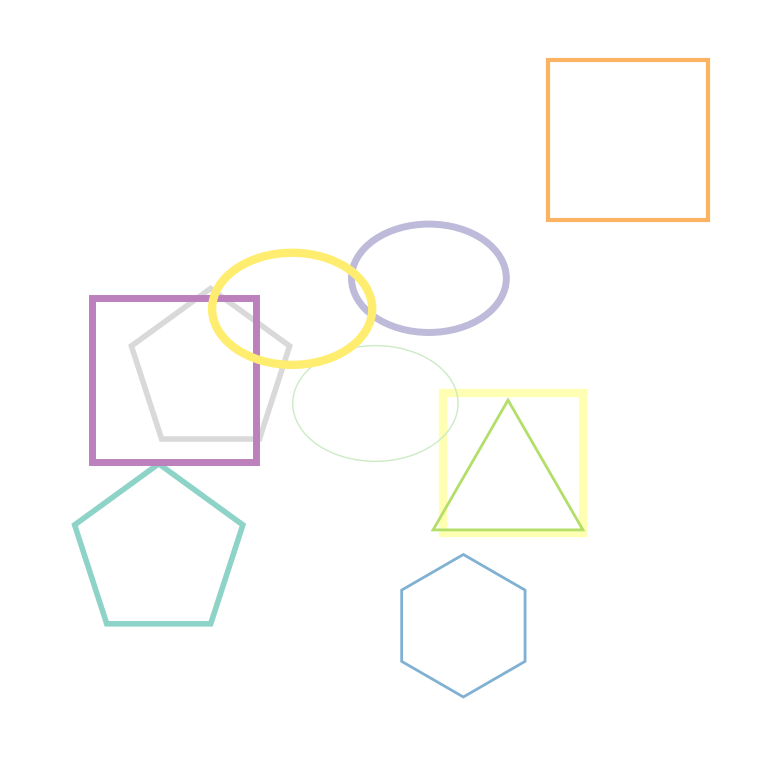[{"shape": "pentagon", "thickness": 2, "radius": 0.57, "center": [0.206, 0.283]}, {"shape": "square", "thickness": 3, "radius": 0.45, "center": [0.666, 0.399]}, {"shape": "oval", "thickness": 2.5, "radius": 0.5, "center": [0.557, 0.639]}, {"shape": "hexagon", "thickness": 1, "radius": 0.46, "center": [0.602, 0.187]}, {"shape": "square", "thickness": 1.5, "radius": 0.52, "center": [0.815, 0.818]}, {"shape": "triangle", "thickness": 1, "radius": 0.56, "center": [0.66, 0.368]}, {"shape": "pentagon", "thickness": 2, "radius": 0.54, "center": [0.273, 0.517]}, {"shape": "square", "thickness": 2.5, "radius": 0.53, "center": [0.226, 0.506]}, {"shape": "oval", "thickness": 0.5, "radius": 0.54, "center": [0.488, 0.476]}, {"shape": "oval", "thickness": 3, "radius": 0.52, "center": [0.379, 0.599]}]